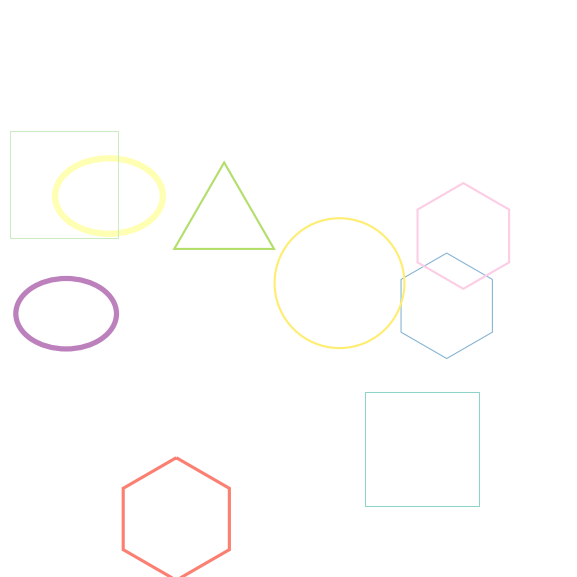[{"shape": "square", "thickness": 0.5, "radius": 0.49, "center": [0.731, 0.222]}, {"shape": "oval", "thickness": 3, "radius": 0.47, "center": [0.189, 0.66]}, {"shape": "hexagon", "thickness": 1.5, "radius": 0.53, "center": [0.305, 0.1]}, {"shape": "hexagon", "thickness": 0.5, "radius": 0.46, "center": [0.774, 0.47]}, {"shape": "triangle", "thickness": 1, "radius": 0.5, "center": [0.388, 0.618]}, {"shape": "hexagon", "thickness": 1, "radius": 0.46, "center": [0.802, 0.591]}, {"shape": "oval", "thickness": 2.5, "radius": 0.44, "center": [0.115, 0.456]}, {"shape": "square", "thickness": 0.5, "radius": 0.46, "center": [0.111, 0.68]}, {"shape": "circle", "thickness": 1, "radius": 0.56, "center": [0.588, 0.509]}]